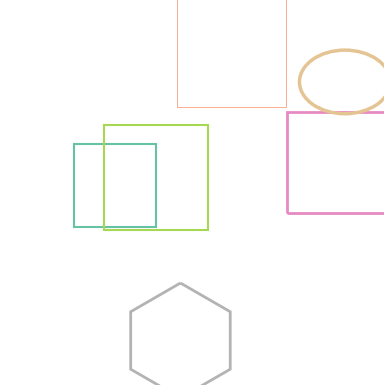[{"shape": "square", "thickness": 1.5, "radius": 0.53, "center": [0.299, 0.518]}, {"shape": "square", "thickness": 0.5, "radius": 0.71, "center": [0.6, 0.864]}, {"shape": "square", "thickness": 2, "radius": 0.65, "center": [0.876, 0.578]}, {"shape": "square", "thickness": 1.5, "radius": 0.68, "center": [0.405, 0.538]}, {"shape": "oval", "thickness": 2.5, "radius": 0.59, "center": [0.896, 0.787]}, {"shape": "hexagon", "thickness": 2, "radius": 0.75, "center": [0.469, 0.116]}]